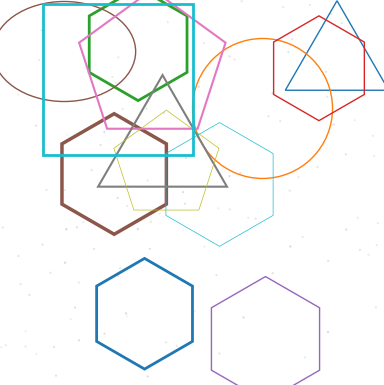[{"shape": "hexagon", "thickness": 2, "radius": 0.72, "center": [0.375, 0.185]}, {"shape": "triangle", "thickness": 1, "radius": 0.78, "center": [0.875, 0.843]}, {"shape": "circle", "thickness": 1, "radius": 0.91, "center": [0.682, 0.718]}, {"shape": "hexagon", "thickness": 2, "radius": 0.73, "center": [0.359, 0.885]}, {"shape": "hexagon", "thickness": 1, "radius": 0.68, "center": [0.829, 0.823]}, {"shape": "hexagon", "thickness": 1, "radius": 0.81, "center": [0.69, 0.12]}, {"shape": "oval", "thickness": 1, "radius": 0.93, "center": [0.167, 0.866]}, {"shape": "hexagon", "thickness": 2.5, "radius": 0.78, "center": [0.297, 0.548]}, {"shape": "pentagon", "thickness": 1.5, "radius": 1.0, "center": [0.396, 0.827]}, {"shape": "triangle", "thickness": 1.5, "radius": 0.97, "center": [0.422, 0.612]}, {"shape": "pentagon", "thickness": 0.5, "radius": 0.72, "center": [0.432, 0.57]}, {"shape": "square", "thickness": 2, "radius": 0.98, "center": [0.306, 0.794]}, {"shape": "hexagon", "thickness": 0.5, "radius": 0.8, "center": [0.57, 0.521]}]